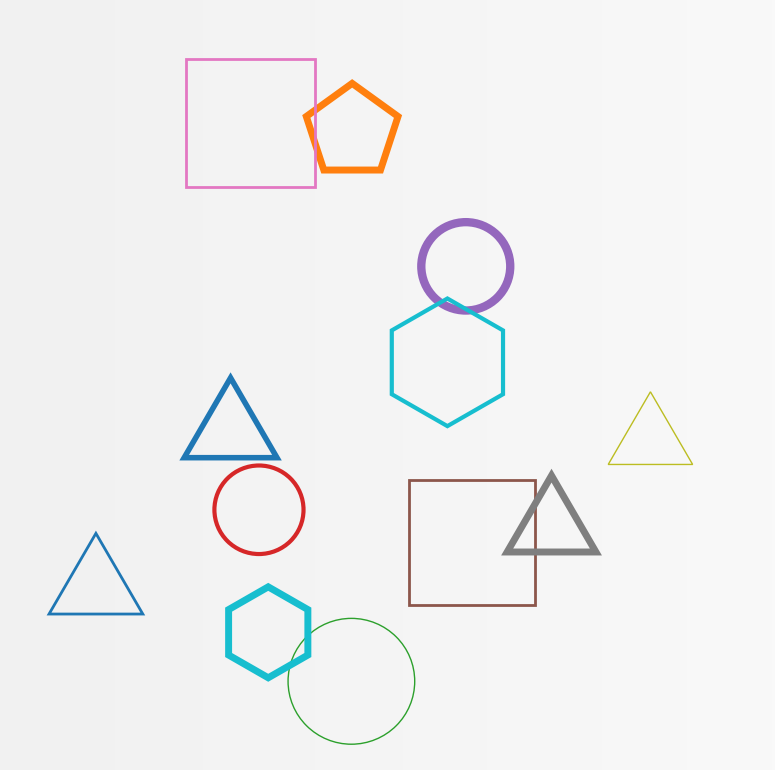[{"shape": "triangle", "thickness": 1, "radius": 0.35, "center": [0.124, 0.237]}, {"shape": "triangle", "thickness": 2, "radius": 0.35, "center": [0.298, 0.44]}, {"shape": "pentagon", "thickness": 2.5, "radius": 0.31, "center": [0.454, 0.83]}, {"shape": "circle", "thickness": 0.5, "radius": 0.41, "center": [0.453, 0.115]}, {"shape": "circle", "thickness": 1.5, "radius": 0.29, "center": [0.334, 0.338]}, {"shape": "circle", "thickness": 3, "radius": 0.29, "center": [0.601, 0.654]}, {"shape": "square", "thickness": 1, "radius": 0.41, "center": [0.609, 0.296]}, {"shape": "square", "thickness": 1, "radius": 0.42, "center": [0.324, 0.84]}, {"shape": "triangle", "thickness": 2.5, "radius": 0.33, "center": [0.712, 0.316]}, {"shape": "triangle", "thickness": 0.5, "radius": 0.31, "center": [0.839, 0.428]}, {"shape": "hexagon", "thickness": 2.5, "radius": 0.3, "center": [0.346, 0.179]}, {"shape": "hexagon", "thickness": 1.5, "radius": 0.41, "center": [0.577, 0.529]}]